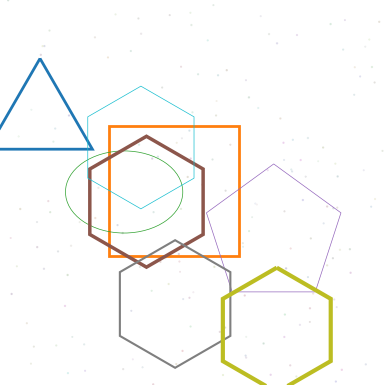[{"shape": "triangle", "thickness": 2, "radius": 0.79, "center": [0.104, 0.691]}, {"shape": "square", "thickness": 2, "radius": 0.85, "center": [0.452, 0.504]}, {"shape": "oval", "thickness": 0.5, "radius": 0.76, "center": [0.322, 0.501]}, {"shape": "pentagon", "thickness": 0.5, "radius": 0.92, "center": [0.711, 0.39]}, {"shape": "hexagon", "thickness": 2.5, "radius": 0.85, "center": [0.38, 0.476]}, {"shape": "hexagon", "thickness": 1.5, "radius": 0.83, "center": [0.455, 0.21]}, {"shape": "hexagon", "thickness": 3, "radius": 0.81, "center": [0.719, 0.143]}, {"shape": "hexagon", "thickness": 0.5, "radius": 0.8, "center": [0.366, 0.617]}]